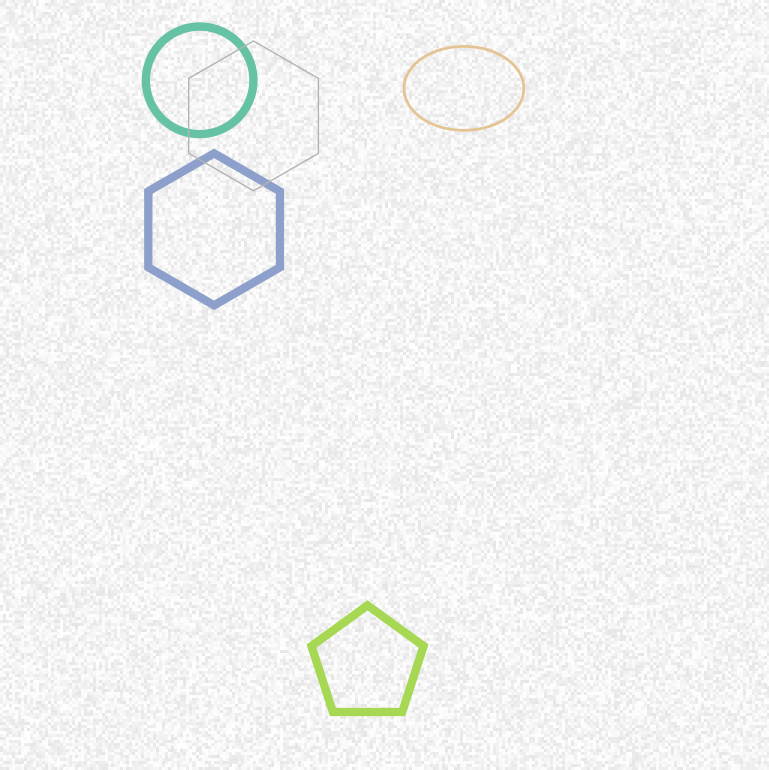[{"shape": "circle", "thickness": 3, "radius": 0.35, "center": [0.259, 0.896]}, {"shape": "hexagon", "thickness": 3, "radius": 0.49, "center": [0.278, 0.702]}, {"shape": "pentagon", "thickness": 3, "radius": 0.38, "center": [0.477, 0.137]}, {"shape": "oval", "thickness": 1, "radius": 0.39, "center": [0.602, 0.885]}, {"shape": "hexagon", "thickness": 0.5, "radius": 0.49, "center": [0.329, 0.85]}]